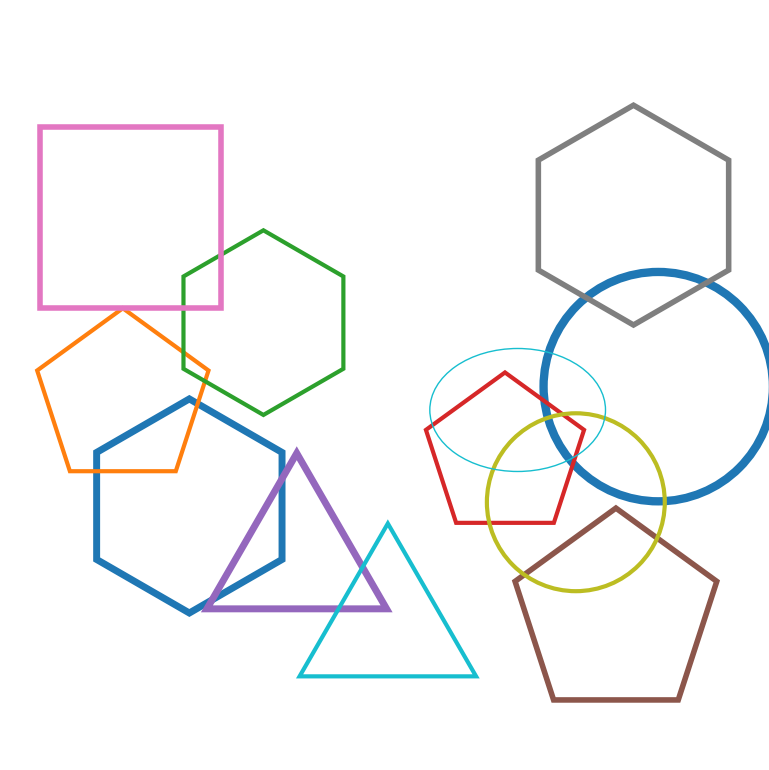[{"shape": "circle", "thickness": 3, "radius": 0.74, "center": [0.855, 0.498]}, {"shape": "hexagon", "thickness": 2.5, "radius": 0.7, "center": [0.246, 0.343]}, {"shape": "pentagon", "thickness": 1.5, "radius": 0.58, "center": [0.16, 0.483]}, {"shape": "hexagon", "thickness": 1.5, "radius": 0.6, "center": [0.342, 0.581]}, {"shape": "pentagon", "thickness": 1.5, "radius": 0.54, "center": [0.656, 0.408]}, {"shape": "triangle", "thickness": 2.5, "radius": 0.67, "center": [0.385, 0.277]}, {"shape": "pentagon", "thickness": 2, "radius": 0.69, "center": [0.8, 0.202]}, {"shape": "square", "thickness": 2, "radius": 0.59, "center": [0.17, 0.717]}, {"shape": "hexagon", "thickness": 2, "radius": 0.71, "center": [0.823, 0.721]}, {"shape": "circle", "thickness": 1.5, "radius": 0.58, "center": [0.748, 0.348]}, {"shape": "triangle", "thickness": 1.5, "radius": 0.66, "center": [0.504, 0.188]}, {"shape": "oval", "thickness": 0.5, "radius": 0.57, "center": [0.672, 0.468]}]